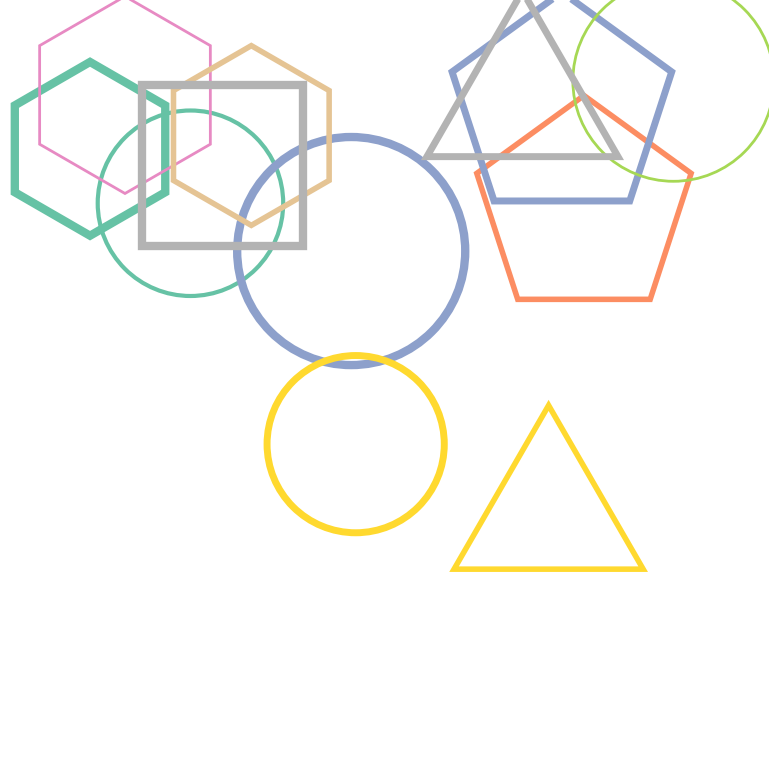[{"shape": "circle", "thickness": 1.5, "radius": 0.6, "center": [0.247, 0.736]}, {"shape": "hexagon", "thickness": 3, "radius": 0.56, "center": [0.117, 0.807]}, {"shape": "pentagon", "thickness": 2, "radius": 0.73, "center": [0.758, 0.73]}, {"shape": "pentagon", "thickness": 2.5, "radius": 0.75, "center": [0.73, 0.86]}, {"shape": "circle", "thickness": 3, "radius": 0.74, "center": [0.456, 0.674]}, {"shape": "hexagon", "thickness": 1, "radius": 0.64, "center": [0.162, 0.877]}, {"shape": "circle", "thickness": 1, "radius": 0.65, "center": [0.875, 0.895]}, {"shape": "circle", "thickness": 2.5, "radius": 0.58, "center": [0.462, 0.423]}, {"shape": "triangle", "thickness": 2, "radius": 0.71, "center": [0.712, 0.332]}, {"shape": "hexagon", "thickness": 2, "radius": 0.58, "center": [0.326, 0.824]}, {"shape": "square", "thickness": 3, "radius": 0.52, "center": [0.289, 0.785]}, {"shape": "triangle", "thickness": 2.5, "radius": 0.72, "center": [0.679, 0.868]}]